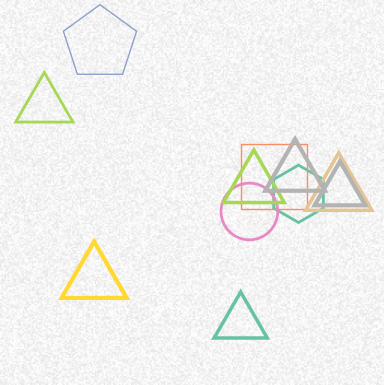[{"shape": "triangle", "thickness": 2.5, "radius": 0.4, "center": [0.625, 0.162]}, {"shape": "hexagon", "thickness": 2, "radius": 0.37, "center": [0.775, 0.497]}, {"shape": "square", "thickness": 1, "radius": 0.43, "center": [0.712, 0.542]}, {"shape": "pentagon", "thickness": 1, "radius": 0.5, "center": [0.26, 0.888]}, {"shape": "circle", "thickness": 2, "radius": 0.37, "center": [0.648, 0.451]}, {"shape": "triangle", "thickness": 2.5, "radius": 0.46, "center": [0.659, 0.519]}, {"shape": "triangle", "thickness": 2, "radius": 0.43, "center": [0.115, 0.726]}, {"shape": "triangle", "thickness": 3, "radius": 0.49, "center": [0.245, 0.275]}, {"shape": "triangle", "thickness": 2.5, "radius": 0.5, "center": [0.88, 0.503]}, {"shape": "triangle", "thickness": 3, "radius": 0.38, "center": [0.883, 0.505]}, {"shape": "triangle", "thickness": 3, "radius": 0.45, "center": [0.766, 0.549]}]